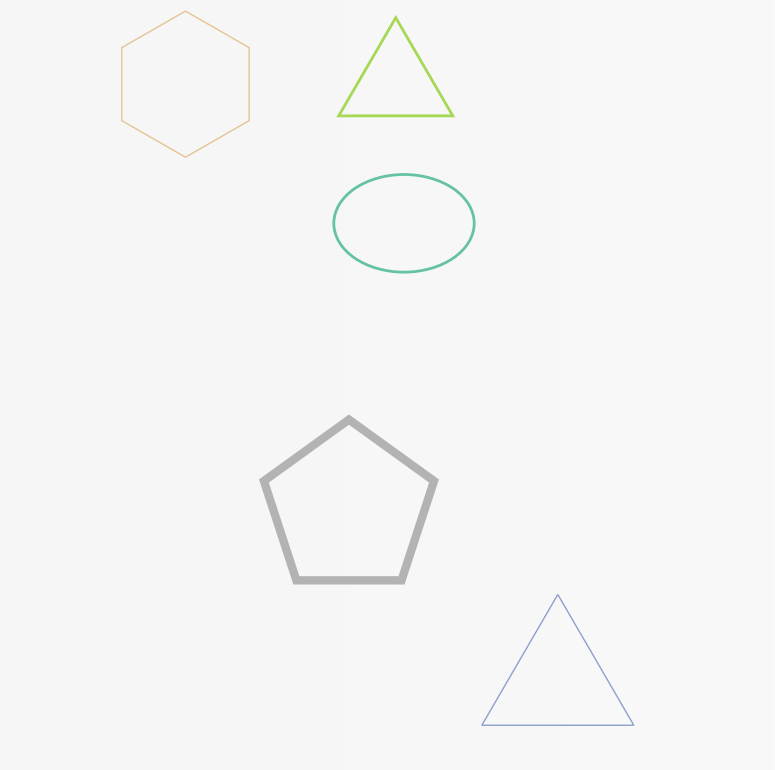[{"shape": "oval", "thickness": 1, "radius": 0.45, "center": [0.521, 0.71]}, {"shape": "triangle", "thickness": 0.5, "radius": 0.57, "center": [0.72, 0.115]}, {"shape": "triangle", "thickness": 1, "radius": 0.42, "center": [0.511, 0.892]}, {"shape": "hexagon", "thickness": 0.5, "radius": 0.47, "center": [0.239, 0.891]}, {"shape": "pentagon", "thickness": 3, "radius": 0.58, "center": [0.45, 0.34]}]